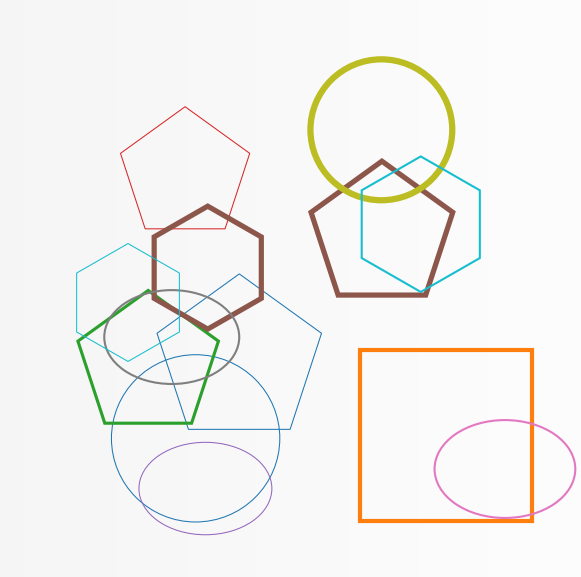[{"shape": "circle", "thickness": 0.5, "radius": 0.72, "center": [0.337, 0.24]}, {"shape": "pentagon", "thickness": 0.5, "radius": 0.74, "center": [0.412, 0.376]}, {"shape": "square", "thickness": 2, "radius": 0.74, "center": [0.768, 0.246]}, {"shape": "pentagon", "thickness": 1.5, "radius": 0.64, "center": [0.255, 0.369]}, {"shape": "pentagon", "thickness": 0.5, "radius": 0.58, "center": [0.318, 0.697]}, {"shape": "oval", "thickness": 0.5, "radius": 0.57, "center": [0.353, 0.153]}, {"shape": "hexagon", "thickness": 2.5, "radius": 0.53, "center": [0.357, 0.536]}, {"shape": "pentagon", "thickness": 2.5, "radius": 0.64, "center": [0.657, 0.592]}, {"shape": "oval", "thickness": 1, "radius": 0.61, "center": [0.869, 0.187]}, {"shape": "oval", "thickness": 1, "radius": 0.58, "center": [0.295, 0.415]}, {"shape": "circle", "thickness": 3, "radius": 0.61, "center": [0.656, 0.774]}, {"shape": "hexagon", "thickness": 1, "radius": 0.59, "center": [0.724, 0.611]}, {"shape": "hexagon", "thickness": 0.5, "radius": 0.51, "center": [0.22, 0.475]}]